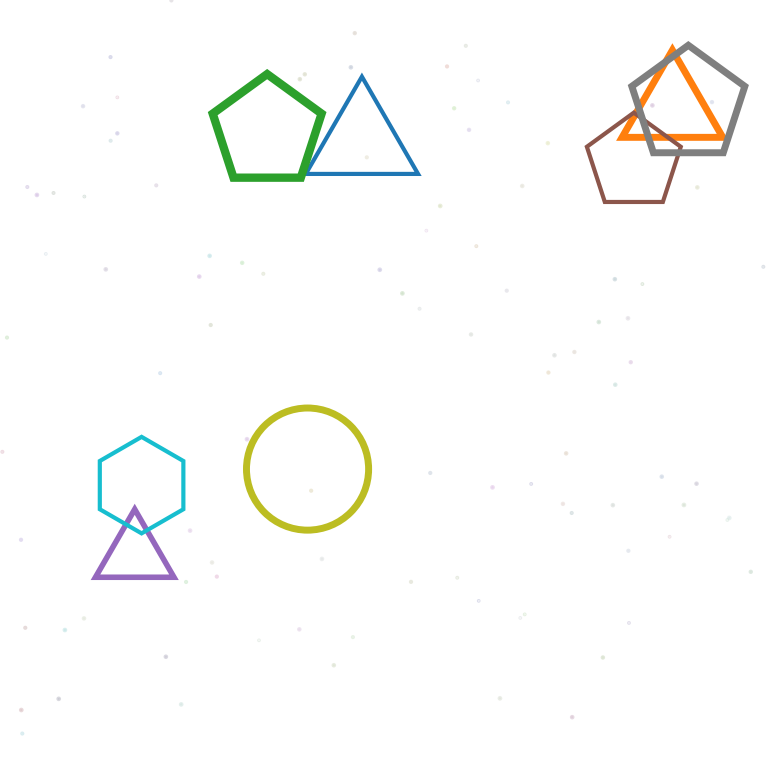[{"shape": "triangle", "thickness": 1.5, "radius": 0.42, "center": [0.47, 0.816]}, {"shape": "triangle", "thickness": 2.5, "radius": 0.38, "center": [0.873, 0.859]}, {"shape": "pentagon", "thickness": 3, "radius": 0.37, "center": [0.347, 0.829]}, {"shape": "triangle", "thickness": 2, "radius": 0.29, "center": [0.175, 0.28]}, {"shape": "pentagon", "thickness": 1.5, "radius": 0.32, "center": [0.823, 0.79]}, {"shape": "pentagon", "thickness": 2.5, "radius": 0.39, "center": [0.894, 0.864]}, {"shape": "circle", "thickness": 2.5, "radius": 0.4, "center": [0.399, 0.391]}, {"shape": "hexagon", "thickness": 1.5, "radius": 0.31, "center": [0.184, 0.37]}]